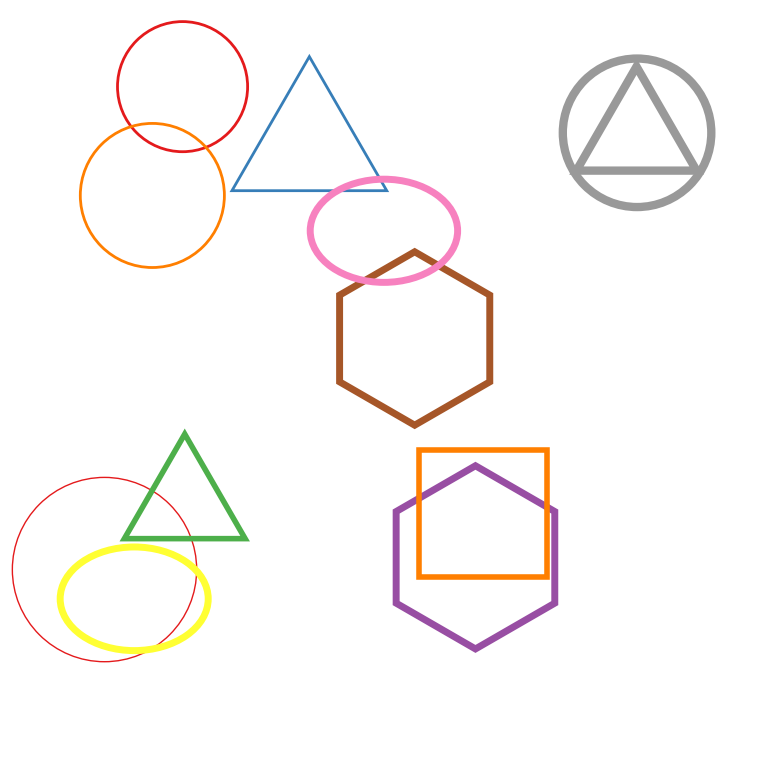[{"shape": "circle", "thickness": 1, "radius": 0.42, "center": [0.237, 0.887]}, {"shape": "circle", "thickness": 0.5, "radius": 0.6, "center": [0.136, 0.26]}, {"shape": "triangle", "thickness": 1, "radius": 0.58, "center": [0.402, 0.81]}, {"shape": "triangle", "thickness": 2, "radius": 0.45, "center": [0.24, 0.346]}, {"shape": "hexagon", "thickness": 2.5, "radius": 0.59, "center": [0.617, 0.276]}, {"shape": "circle", "thickness": 1, "radius": 0.47, "center": [0.198, 0.746]}, {"shape": "square", "thickness": 2, "radius": 0.41, "center": [0.627, 0.333]}, {"shape": "oval", "thickness": 2.5, "radius": 0.48, "center": [0.174, 0.222]}, {"shape": "hexagon", "thickness": 2.5, "radius": 0.56, "center": [0.539, 0.56]}, {"shape": "oval", "thickness": 2.5, "radius": 0.48, "center": [0.499, 0.7]}, {"shape": "circle", "thickness": 3, "radius": 0.48, "center": [0.827, 0.828]}, {"shape": "triangle", "thickness": 3, "radius": 0.45, "center": [0.827, 0.823]}]